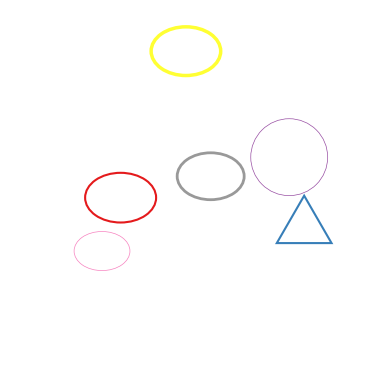[{"shape": "oval", "thickness": 1.5, "radius": 0.46, "center": [0.313, 0.487]}, {"shape": "triangle", "thickness": 1.5, "radius": 0.41, "center": [0.79, 0.41]}, {"shape": "circle", "thickness": 0.5, "radius": 0.5, "center": [0.751, 0.592]}, {"shape": "oval", "thickness": 2.5, "radius": 0.45, "center": [0.483, 0.867]}, {"shape": "oval", "thickness": 0.5, "radius": 0.36, "center": [0.265, 0.348]}, {"shape": "oval", "thickness": 2, "radius": 0.44, "center": [0.547, 0.542]}]